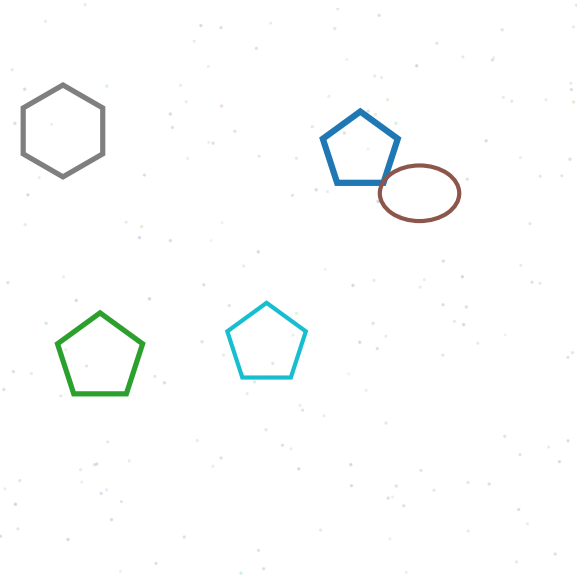[{"shape": "pentagon", "thickness": 3, "radius": 0.34, "center": [0.624, 0.738]}, {"shape": "pentagon", "thickness": 2.5, "radius": 0.39, "center": [0.173, 0.38]}, {"shape": "oval", "thickness": 2, "radius": 0.34, "center": [0.726, 0.664]}, {"shape": "hexagon", "thickness": 2.5, "radius": 0.4, "center": [0.109, 0.772]}, {"shape": "pentagon", "thickness": 2, "radius": 0.36, "center": [0.462, 0.403]}]